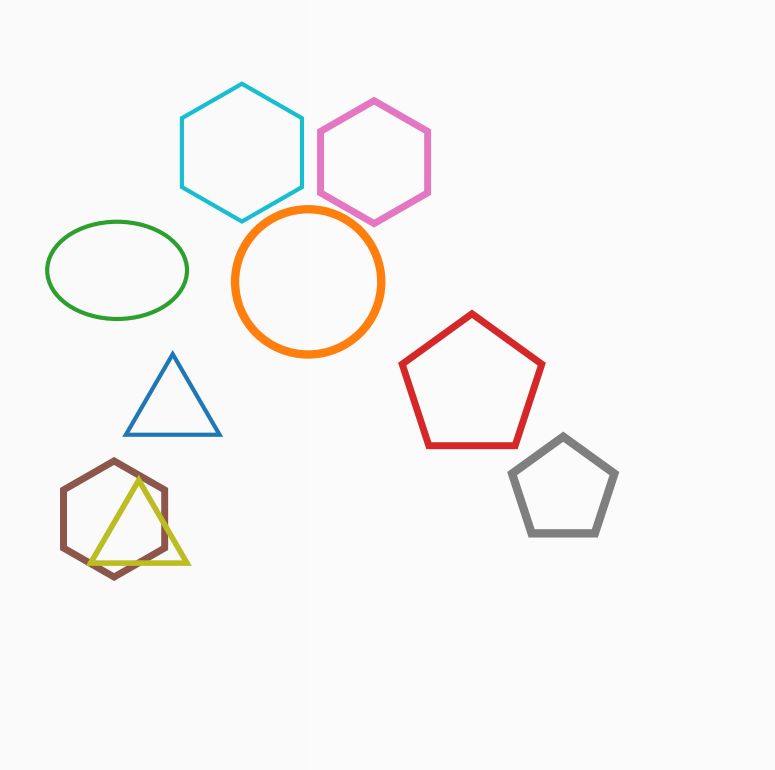[{"shape": "triangle", "thickness": 1.5, "radius": 0.35, "center": [0.223, 0.47]}, {"shape": "circle", "thickness": 3, "radius": 0.47, "center": [0.398, 0.634]}, {"shape": "oval", "thickness": 1.5, "radius": 0.45, "center": [0.151, 0.649]}, {"shape": "pentagon", "thickness": 2.5, "radius": 0.47, "center": [0.609, 0.498]}, {"shape": "hexagon", "thickness": 2.5, "radius": 0.38, "center": [0.147, 0.326]}, {"shape": "hexagon", "thickness": 2.5, "radius": 0.4, "center": [0.483, 0.789]}, {"shape": "pentagon", "thickness": 3, "radius": 0.35, "center": [0.727, 0.363]}, {"shape": "triangle", "thickness": 2, "radius": 0.36, "center": [0.179, 0.305]}, {"shape": "hexagon", "thickness": 1.5, "radius": 0.45, "center": [0.312, 0.802]}]